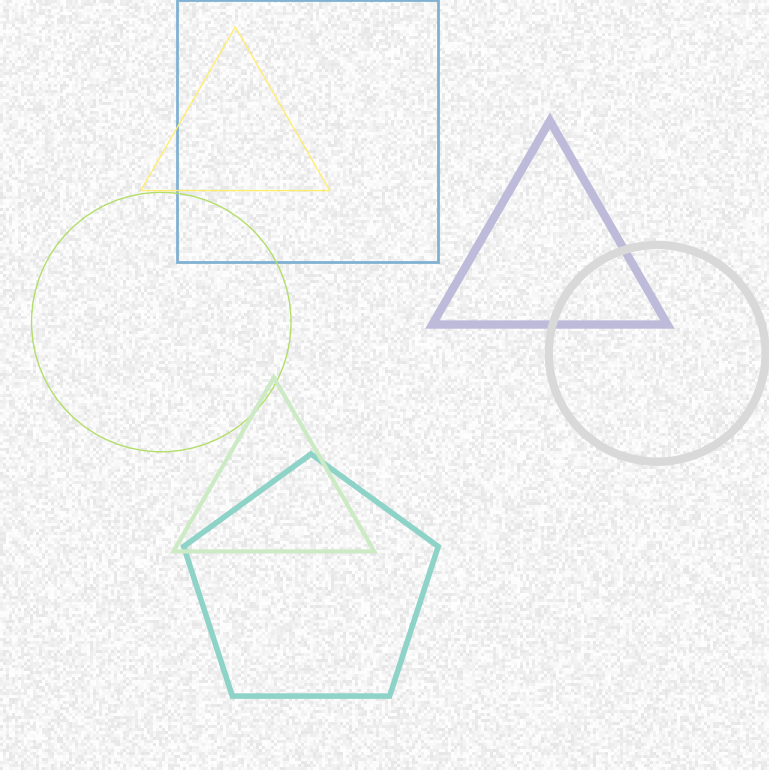[{"shape": "pentagon", "thickness": 2, "radius": 0.87, "center": [0.404, 0.237]}, {"shape": "triangle", "thickness": 3, "radius": 0.88, "center": [0.714, 0.667]}, {"shape": "square", "thickness": 1, "radius": 0.85, "center": [0.399, 0.83]}, {"shape": "circle", "thickness": 0.5, "radius": 0.84, "center": [0.209, 0.582]}, {"shape": "circle", "thickness": 3, "radius": 0.7, "center": [0.853, 0.541]}, {"shape": "triangle", "thickness": 1.5, "radius": 0.75, "center": [0.356, 0.359]}, {"shape": "triangle", "thickness": 0.5, "radius": 0.71, "center": [0.306, 0.823]}]